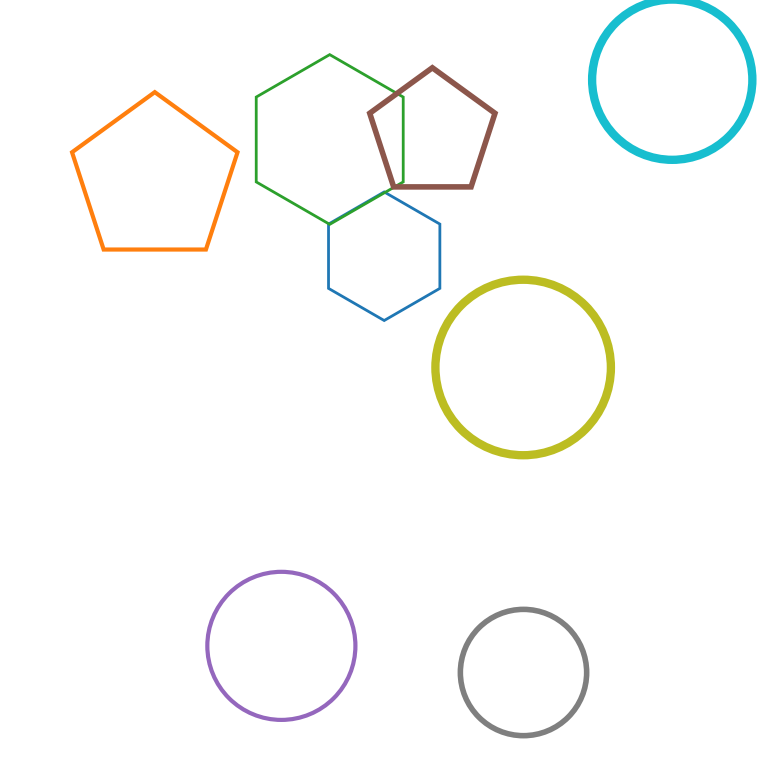[{"shape": "hexagon", "thickness": 1, "radius": 0.42, "center": [0.499, 0.667]}, {"shape": "pentagon", "thickness": 1.5, "radius": 0.56, "center": [0.201, 0.767]}, {"shape": "hexagon", "thickness": 1, "radius": 0.55, "center": [0.428, 0.819]}, {"shape": "circle", "thickness": 1.5, "radius": 0.48, "center": [0.365, 0.161]}, {"shape": "pentagon", "thickness": 2, "radius": 0.43, "center": [0.562, 0.826]}, {"shape": "circle", "thickness": 2, "radius": 0.41, "center": [0.68, 0.127]}, {"shape": "circle", "thickness": 3, "radius": 0.57, "center": [0.679, 0.523]}, {"shape": "circle", "thickness": 3, "radius": 0.52, "center": [0.873, 0.896]}]